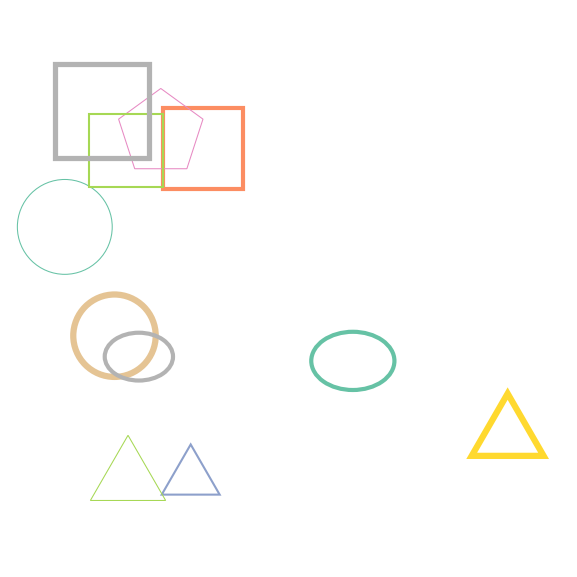[{"shape": "circle", "thickness": 0.5, "radius": 0.41, "center": [0.112, 0.606]}, {"shape": "oval", "thickness": 2, "radius": 0.36, "center": [0.611, 0.374]}, {"shape": "square", "thickness": 2, "radius": 0.35, "center": [0.351, 0.742]}, {"shape": "triangle", "thickness": 1, "radius": 0.29, "center": [0.33, 0.172]}, {"shape": "pentagon", "thickness": 0.5, "radius": 0.38, "center": [0.278, 0.769]}, {"shape": "square", "thickness": 1, "radius": 0.32, "center": [0.218, 0.738]}, {"shape": "triangle", "thickness": 0.5, "radius": 0.38, "center": [0.222, 0.17]}, {"shape": "triangle", "thickness": 3, "radius": 0.36, "center": [0.879, 0.246]}, {"shape": "circle", "thickness": 3, "radius": 0.36, "center": [0.198, 0.418]}, {"shape": "square", "thickness": 2.5, "radius": 0.4, "center": [0.176, 0.807]}, {"shape": "oval", "thickness": 2, "radius": 0.3, "center": [0.24, 0.382]}]